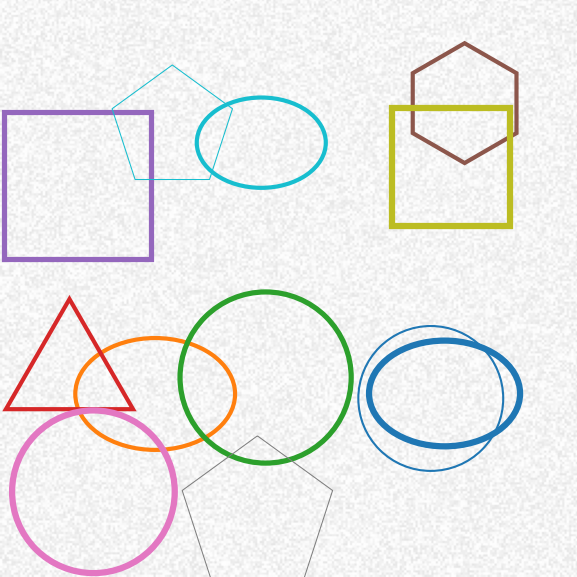[{"shape": "circle", "thickness": 1, "radius": 0.63, "center": [0.746, 0.309]}, {"shape": "oval", "thickness": 3, "radius": 0.65, "center": [0.77, 0.318]}, {"shape": "oval", "thickness": 2, "radius": 0.69, "center": [0.269, 0.317]}, {"shape": "circle", "thickness": 2.5, "radius": 0.74, "center": [0.46, 0.345]}, {"shape": "triangle", "thickness": 2, "radius": 0.64, "center": [0.12, 0.354]}, {"shape": "square", "thickness": 2.5, "radius": 0.64, "center": [0.135, 0.678]}, {"shape": "hexagon", "thickness": 2, "radius": 0.52, "center": [0.805, 0.821]}, {"shape": "circle", "thickness": 3, "radius": 0.7, "center": [0.162, 0.148]}, {"shape": "pentagon", "thickness": 0.5, "radius": 0.68, "center": [0.446, 0.107]}, {"shape": "square", "thickness": 3, "radius": 0.51, "center": [0.781, 0.71]}, {"shape": "oval", "thickness": 2, "radius": 0.56, "center": [0.452, 0.752]}, {"shape": "pentagon", "thickness": 0.5, "radius": 0.55, "center": [0.298, 0.777]}]